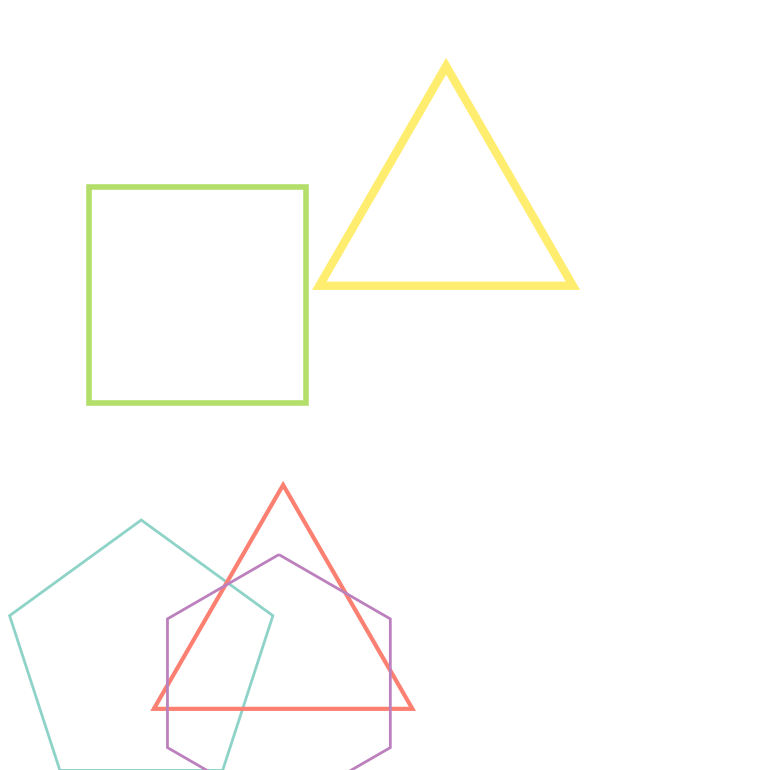[{"shape": "pentagon", "thickness": 1, "radius": 0.9, "center": [0.183, 0.145]}, {"shape": "triangle", "thickness": 1.5, "radius": 0.97, "center": [0.368, 0.176]}, {"shape": "square", "thickness": 2, "radius": 0.7, "center": [0.256, 0.617]}, {"shape": "hexagon", "thickness": 1, "radius": 0.84, "center": [0.362, 0.113]}, {"shape": "triangle", "thickness": 3, "radius": 0.95, "center": [0.579, 0.724]}]